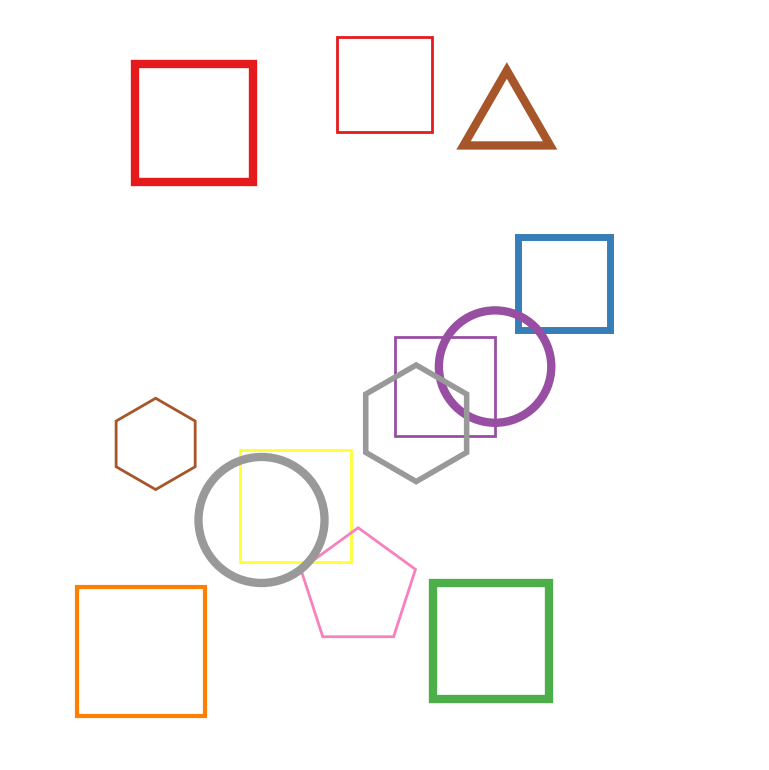[{"shape": "square", "thickness": 3, "radius": 0.39, "center": [0.252, 0.84]}, {"shape": "square", "thickness": 1, "radius": 0.31, "center": [0.5, 0.89]}, {"shape": "square", "thickness": 2.5, "radius": 0.3, "center": [0.732, 0.632]}, {"shape": "square", "thickness": 3, "radius": 0.38, "center": [0.638, 0.168]}, {"shape": "circle", "thickness": 3, "radius": 0.36, "center": [0.643, 0.524]}, {"shape": "square", "thickness": 1, "radius": 0.32, "center": [0.578, 0.498]}, {"shape": "square", "thickness": 1.5, "radius": 0.42, "center": [0.183, 0.154]}, {"shape": "square", "thickness": 1, "radius": 0.36, "center": [0.384, 0.343]}, {"shape": "triangle", "thickness": 3, "radius": 0.32, "center": [0.658, 0.844]}, {"shape": "hexagon", "thickness": 1, "radius": 0.3, "center": [0.202, 0.424]}, {"shape": "pentagon", "thickness": 1, "radius": 0.39, "center": [0.465, 0.236]}, {"shape": "hexagon", "thickness": 2, "radius": 0.38, "center": [0.54, 0.45]}, {"shape": "circle", "thickness": 3, "radius": 0.41, "center": [0.34, 0.325]}]